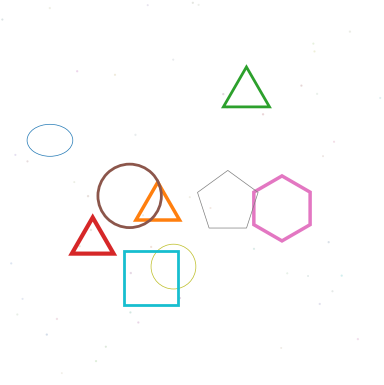[{"shape": "oval", "thickness": 0.5, "radius": 0.3, "center": [0.13, 0.636]}, {"shape": "triangle", "thickness": 2.5, "radius": 0.33, "center": [0.41, 0.461]}, {"shape": "triangle", "thickness": 2, "radius": 0.35, "center": [0.64, 0.757]}, {"shape": "triangle", "thickness": 3, "radius": 0.31, "center": [0.241, 0.373]}, {"shape": "circle", "thickness": 2, "radius": 0.41, "center": [0.337, 0.491]}, {"shape": "hexagon", "thickness": 2.5, "radius": 0.42, "center": [0.732, 0.459]}, {"shape": "pentagon", "thickness": 0.5, "radius": 0.41, "center": [0.592, 0.475]}, {"shape": "circle", "thickness": 0.5, "radius": 0.29, "center": [0.451, 0.308]}, {"shape": "square", "thickness": 2, "radius": 0.35, "center": [0.392, 0.278]}]